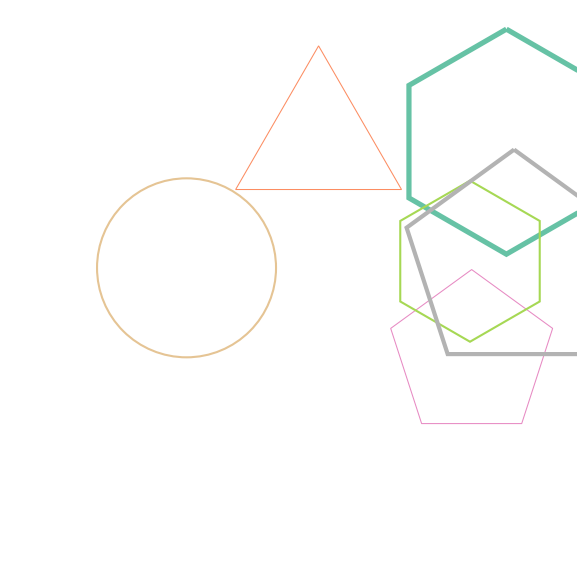[{"shape": "hexagon", "thickness": 2.5, "radius": 0.97, "center": [0.877, 0.754]}, {"shape": "triangle", "thickness": 0.5, "radius": 0.83, "center": [0.552, 0.754]}, {"shape": "pentagon", "thickness": 0.5, "radius": 0.74, "center": [0.817, 0.385]}, {"shape": "hexagon", "thickness": 1, "radius": 0.7, "center": [0.814, 0.547]}, {"shape": "circle", "thickness": 1, "radius": 0.77, "center": [0.323, 0.535]}, {"shape": "pentagon", "thickness": 2, "radius": 0.98, "center": [0.89, 0.544]}]